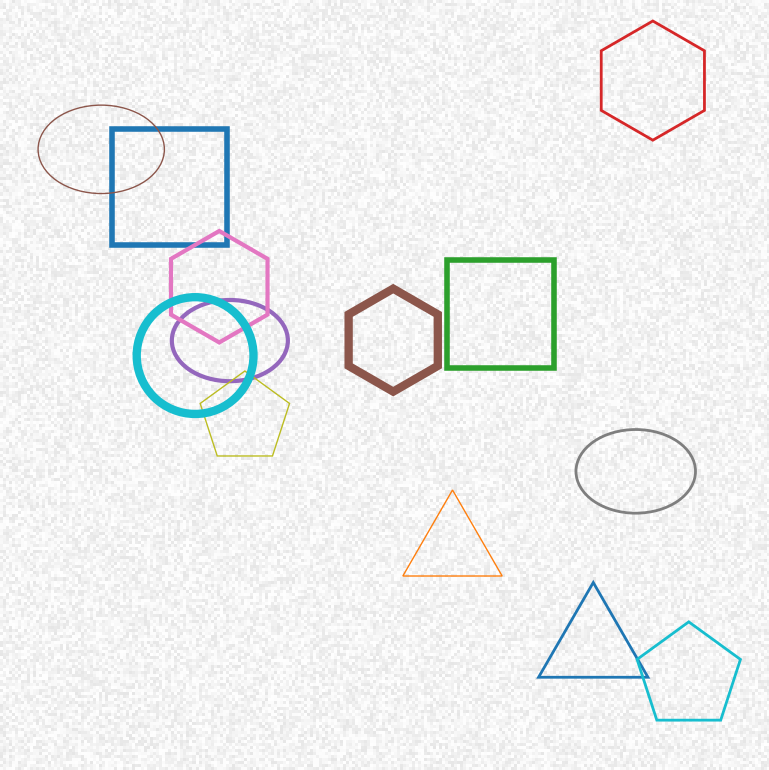[{"shape": "triangle", "thickness": 1, "radius": 0.41, "center": [0.77, 0.161]}, {"shape": "square", "thickness": 2, "radius": 0.38, "center": [0.22, 0.757]}, {"shape": "triangle", "thickness": 0.5, "radius": 0.37, "center": [0.588, 0.289]}, {"shape": "square", "thickness": 2, "radius": 0.35, "center": [0.65, 0.592]}, {"shape": "hexagon", "thickness": 1, "radius": 0.39, "center": [0.848, 0.895]}, {"shape": "oval", "thickness": 1.5, "radius": 0.38, "center": [0.299, 0.558]}, {"shape": "hexagon", "thickness": 3, "radius": 0.33, "center": [0.511, 0.558]}, {"shape": "oval", "thickness": 0.5, "radius": 0.41, "center": [0.131, 0.806]}, {"shape": "hexagon", "thickness": 1.5, "radius": 0.36, "center": [0.285, 0.628]}, {"shape": "oval", "thickness": 1, "radius": 0.39, "center": [0.826, 0.388]}, {"shape": "pentagon", "thickness": 0.5, "radius": 0.31, "center": [0.318, 0.457]}, {"shape": "pentagon", "thickness": 1, "radius": 0.35, "center": [0.894, 0.122]}, {"shape": "circle", "thickness": 3, "radius": 0.38, "center": [0.253, 0.538]}]